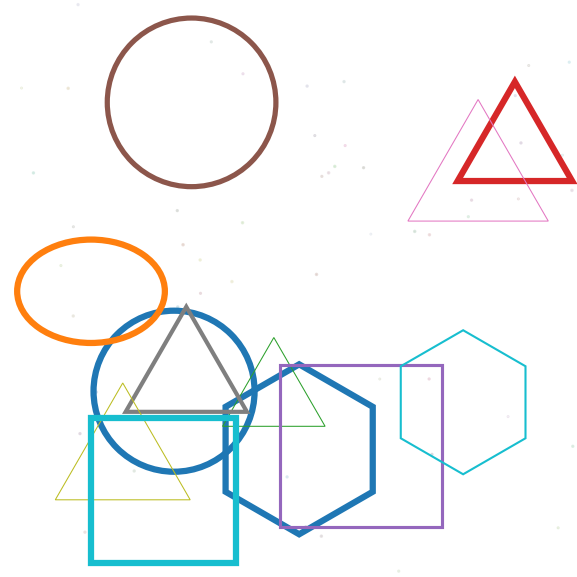[{"shape": "circle", "thickness": 3, "radius": 0.7, "center": [0.301, 0.322]}, {"shape": "hexagon", "thickness": 3, "radius": 0.74, "center": [0.518, 0.221]}, {"shape": "oval", "thickness": 3, "radius": 0.64, "center": [0.158, 0.495]}, {"shape": "triangle", "thickness": 0.5, "radius": 0.51, "center": [0.474, 0.312]}, {"shape": "triangle", "thickness": 3, "radius": 0.57, "center": [0.892, 0.743]}, {"shape": "square", "thickness": 1.5, "radius": 0.7, "center": [0.625, 0.227]}, {"shape": "circle", "thickness": 2.5, "radius": 0.73, "center": [0.332, 0.822]}, {"shape": "triangle", "thickness": 0.5, "radius": 0.7, "center": [0.828, 0.686]}, {"shape": "triangle", "thickness": 2, "radius": 0.61, "center": [0.323, 0.347]}, {"shape": "triangle", "thickness": 0.5, "radius": 0.67, "center": [0.213, 0.201]}, {"shape": "square", "thickness": 3, "radius": 0.63, "center": [0.284, 0.15]}, {"shape": "hexagon", "thickness": 1, "radius": 0.62, "center": [0.802, 0.303]}]